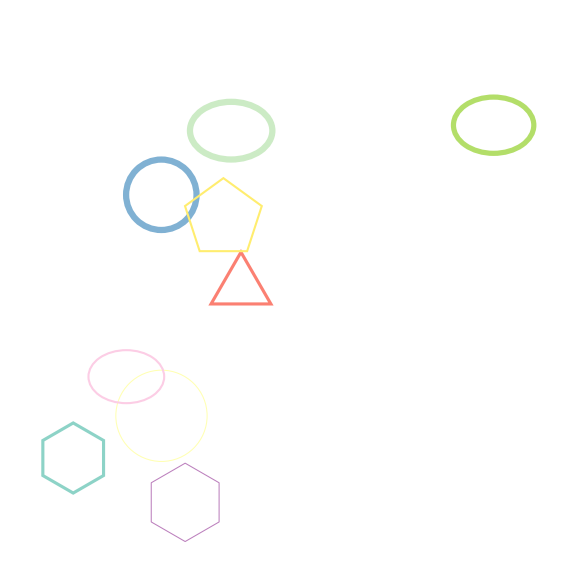[{"shape": "hexagon", "thickness": 1.5, "radius": 0.3, "center": [0.127, 0.206]}, {"shape": "circle", "thickness": 0.5, "radius": 0.4, "center": [0.28, 0.279]}, {"shape": "triangle", "thickness": 1.5, "radius": 0.3, "center": [0.417, 0.503]}, {"shape": "circle", "thickness": 3, "radius": 0.3, "center": [0.279, 0.662]}, {"shape": "oval", "thickness": 2.5, "radius": 0.35, "center": [0.855, 0.782]}, {"shape": "oval", "thickness": 1, "radius": 0.33, "center": [0.219, 0.347]}, {"shape": "hexagon", "thickness": 0.5, "radius": 0.34, "center": [0.321, 0.129]}, {"shape": "oval", "thickness": 3, "radius": 0.36, "center": [0.4, 0.773]}, {"shape": "pentagon", "thickness": 1, "radius": 0.35, "center": [0.387, 0.621]}]